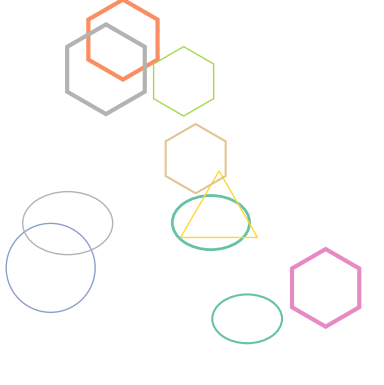[{"shape": "oval", "thickness": 2, "radius": 0.5, "center": [0.548, 0.422]}, {"shape": "oval", "thickness": 1.5, "radius": 0.45, "center": [0.642, 0.172]}, {"shape": "hexagon", "thickness": 3, "radius": 0.52, "center": [0.319, 0.897]}, {"shape": "circle", "thickness": 1, "radius": 0.58, "center": [0.132, 0.304]}, {"shape": "hexagon", "thickness": 3, "radius": 0.5, "center": [0.846, 0.252]}, {"shape": "hexagon", "thickness": 1, "radius": 0.45, "center": [0.477, 0.789]}, {"shape": "triangle", "thickness": 1, "radius": 0.58, "center": [0.569, 0.441]}, {"shape": "hexagon", "thickness": 1.5, "radius": 0.45, "center": [0.508, 0.588]}, {"shape": "hexagon", "thickness": 3, "radius": 0.58, "center": [0.275, 0.82]}, {"shape": "oval", "thickness": 1, "radius": 0.58, "center": [0.176, 0.42]}]